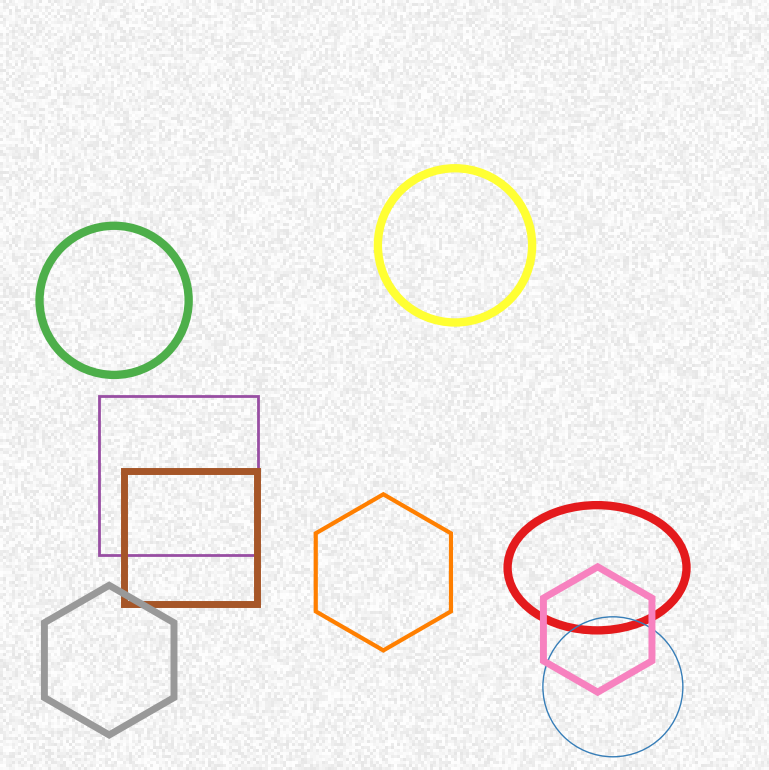[{"shape": "oval", "thickness": 3, "radius": 0.58, "center": [0.775, 0.263]}, {"shape": "circle", "thickness": 0.5, "radius": 0.45, "center": [0.796, 0.108]}, {"shape": "circle", "thickness": 3, "radius": 0.48, "center": [0.148, 0.61]}, {"shape": "square", "thickness": 1, "radius": 0.52, "center": [0.232, 0.382]}, {"shape": "hexagon", "thickness": 1.5, "radius": 0.51, "center": [0.498, 0.257]}, {"shape": "circle", "thickness": 3, "radius": 0.5, "center": [0.591, 0.681]}, {"shape": "square", "thickness": 2.5, "radius": 0.43, "center": [0.247, 0.302]}, {"shape": "hexagon", "thickness": 2.5, "radius": 0.41, "center": [0.776, 0.182]}, {"shape": "hexagon", "thickness": 2.5, "radius": 0.49, "center": [0.142, 0.143]}]